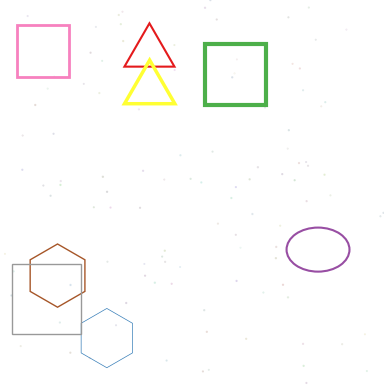[{"shape": "triangle", "thickness": 1.5, "radius": 0.38, "center": [0.388, 0.864]}, {"shape": "hexagon", "thickness": 0.5, "radius": 0.39, "center": [0.277, 0.122]}, {"shape": "square", "thickness": 3, "radius": 0.39, "center": [0.612, 0.806]}, {"shape": "oval", "thickness": 1.5, "radius": 0.41, "center": [0.826, 0.352]}, {"shape": "triangle", "thickness": 2.5, "radius": 0.38, "center": [0.389, 0.768]}, {"shape": "hexagon", "thickness": 1, "radius": 0.41, "center": [0.149, 0.284]}, {"shape": "square", "thickness": 2, "radius": 0.34, "center": [0.112, 0.866]}, {"shape": "square", "thickness": 1, "radius": 0.45, "center": [0.121, 0.224]}]